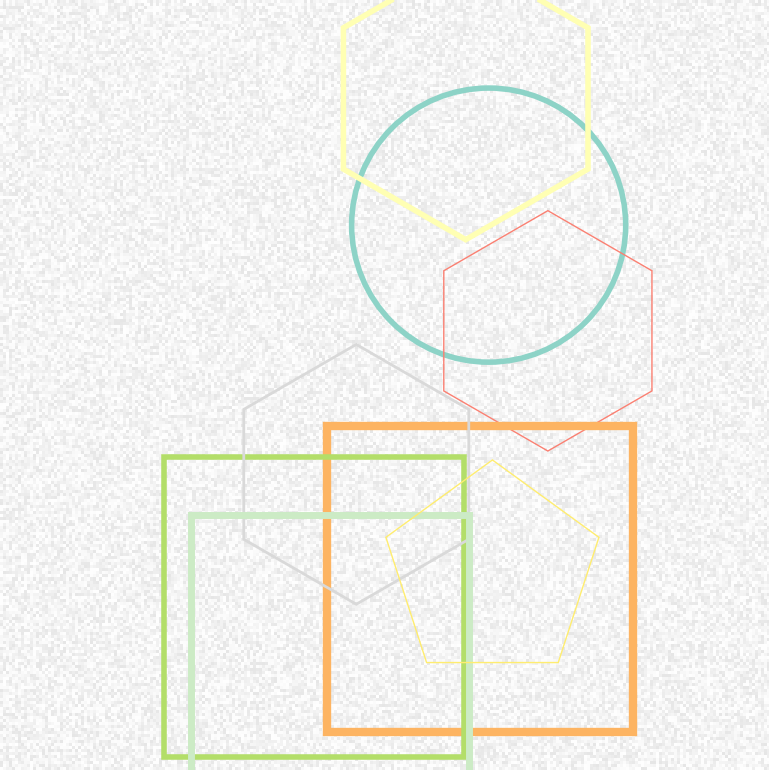[{"shape": "circle", "thickness": 2, "radius": 0.89, "center": [0.635, 0.708]}, {"shape": "hexagon", "thickness": 2, "radius": 0.92, "center": [0.605, 0.872]}, {"shape": "hexagon", "thickness": 0.5, "radius": 0.78, "center": [0.712, 0.57]}, {"shape": "square", "thickness": 3, "radius": 0.99, "center": [0.624, 0.248]}, {"shape": "square", "thickness": 2, "radius": 0.97, "center": [0.408, 0.212]}, {"shape": "hexagon", "thickness": 1, "radius": 0.84, "center": [0.463, 0.384]}, {"shape": "square", "thickness": 2.5, "radius": 0.9, "center": [0.429, 0.151]}, {"shape": "pentagon", "thickness": 0.5, "radius": 0.73, "center": [0.64, 0.257]}]